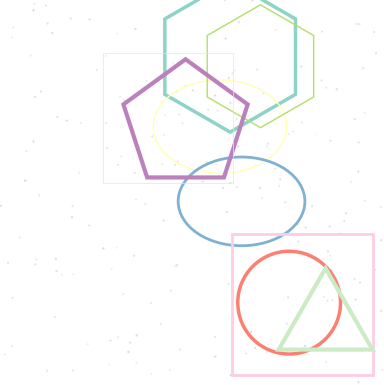[{"shape": "hexagon", "thickness": 2.5, "radius": 0.98, "center": [0.598, 0.853]}, {"shape": "oval", "thickness": 1, "radius": 0.87, "center": [0.571, 0.671]}, {"shape": "circle", "thickness": 2.5, "radius": 0.67, "center": [0.751, 0.214]}, {"shape": "oval", "thickness": 2, "radius": 0.82, "center": [0.627, 0.477]}, {"shape": "hexagon", "thickness": 1, "radius": 0.8, "center": [0.676, 0.828]}, {"shape": "square", "thickness": 2, "radius": 0.91, "center": [0.785, 0.21]}, {"shape": "pentagon", "thickness": 3, "radius": 0.85, "center": [0.482, 0.676]}, {"shape": "triangle", "thickness": 3, "radius": 0.7, "center": [0.846, 0.162]}, {"shape": "square", "thickness": 0.5, "radius": 0.84, "center": [0.437, 0.694]}]